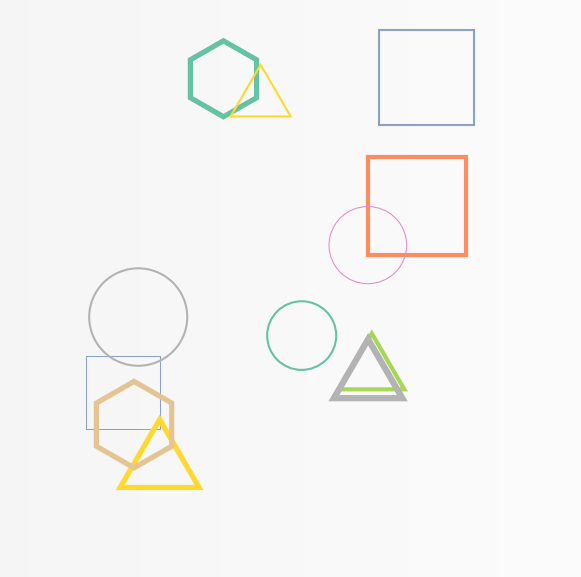[{"shape": "hexagon", "thickness": 2.5, "radius": 0.33, "center": [0.384, 0.863]}, {"shape": "circle", "thickness": 1, "radius": 0.3, "center": [0.519, 0.418]}, {"shape": "square", "thickness": 2, "radius": 0.42, "center": [0.717, 0.643]}, {"shape": "square", "thickness": 1, "radius": 0.41, "center": [0.734, 0.865]}, {"shape": "square", "thickness": 0.5, "radius": 0.32, "center": [0.212, 0.32]}, {"shape": "circle", "thickness": 0.5, "radius": 0.33, "center": [0.633, 0.575]}, {"shape": "triangle", "thickness": 2, "radius": 0.32, "center": [0.64, 0.357]}, {"shape": "triangle", "thickness": 1, "radius": 0.3, "center": [0.448, 0.827]}, {"shape": "triangle", "thickness": 2.5, "radius": 0.39, "center": [0.275, 0.194]}, {"shape": "hexagon", "thickness": 2.5, "radius": 0.37, "center": [0.231, 0.264]}, {"shape": "circle", "thickness": 1, "radius": 0.42, "center": [0.238, 0.45]}, {"shape": "triangle", "thickness": 3, "radius": 0.34, "center": [0.633, 0.344]}]